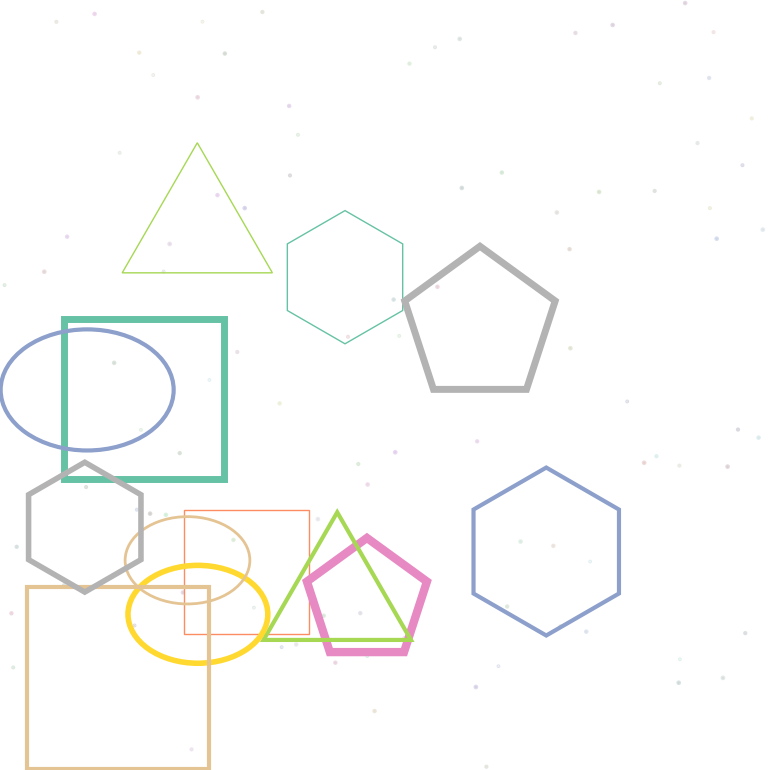[{"shape": "hexagon", "thickness": 0.5, "radius": 0.43, "center": [0.448, 0.64]}, {"shape": "square", "thickness": 2.5, "radius": 0.52, "center": [0.187, 0.482]}, {"shape": "square", "thickness": 0.5, "radius": 0.4, "center": [0.32, 0.257]}, {"shape": "oval", "thickness": 1.5, "radius": 0.56, "center": [0.113, 0.494]}, {"shape": "hexagon", "thickness": 1.5, "radius": 0.55, "center": [0.709, 0.284]}, {"shape": "pentagon", "thickness": 3, "radius": 0.41, "center": [0.477, 0.219]}, {"shape": "triangle", "thickness": 1.5, "radius": 0.55, "center": [0.438, 0.224]}, {"shape": "triangle", "thickness": 0.5, "radius": 0.56, "center": [0.256, 0.702]}, {"shape": "oval", "thickness": 2, "radius": 0.45, "center": [0.257, 0.202]}, {"shape": "square", "thickness": 1.5, "radius": 0.59, "center": [0.154, 0.12]}, {"shape": "oval", "thickness": 1, "radius": 0.41, "center": [0.243, 0.272]}, {"shape": "hexagon", "thickness": 2, "radius": 0.42, "center": [0.11, 0.315]}, {"shape": "pentagon", "thickness": 2.5, "radius": 0.51, "center": [0.623, 0.577]}]